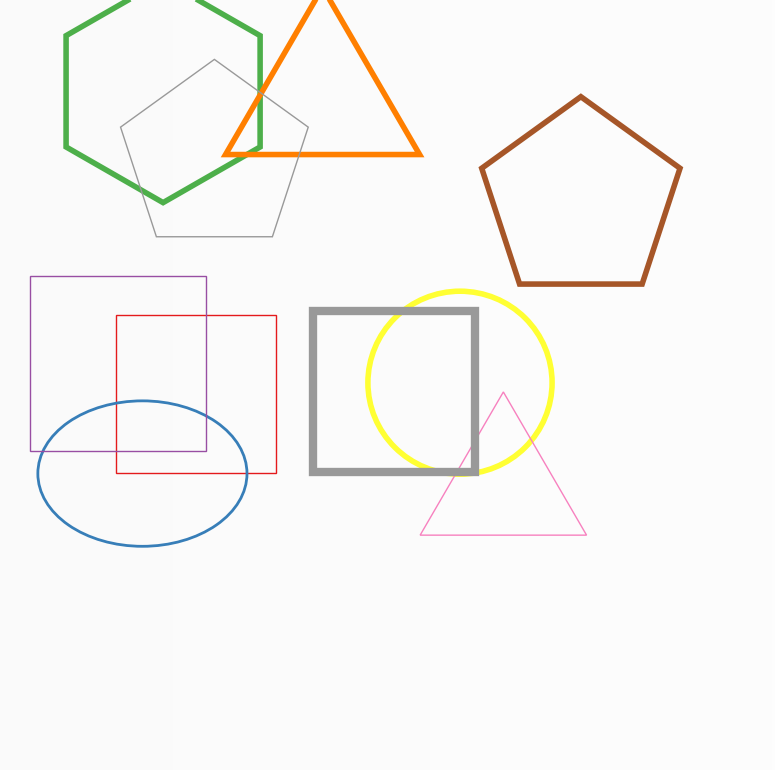[{"shape": "square", "thickness": 0.5, "radius": 0.52, "center": [0.253, 0.488]}, {"shape": "oval", "thickness": 1, "radius": 0.67, "center": [0.184, 0.385]}, {"shape": "hexagon", "thickness": 2, "radius": 0.72, "center": [0.21, 0.881]}, {"shape": "square", "thickness": 0.5, "radius": 0.57, "center": [0.153, 0.528]}, {"shape": "triangle", "thickness": 2, "radius": 0.72, "center": [0.416, 0.872]}, {"shape": "circle", "thickness": 2, "radius": 0.59, "center": [0.594, 0.503]}, {"shape": "pentagon", "thickness": 2, "radius": 0.67, "center": [0.75, 0.74]}, {"shape": "triangle", "thickness": 0.5, "radius": 0.62, "center": [0.649, 0.367]}, {"shape": "pentagon", "thickness": 0.5, "radius": 0.64, "center": [0.277, 0.796]}, {"shape": "square", "thickness": 3, "radius": 0.52, "center": [0.508, 0.492]}]